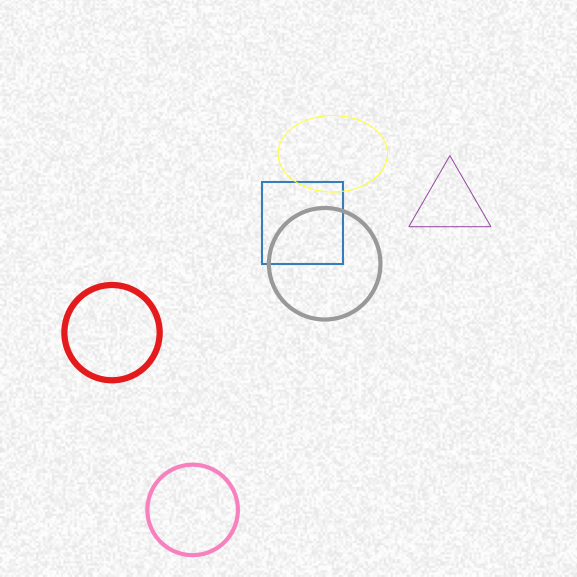[{"shape": "circle", "thickness": 3, "radius": 0.41, "center": [0.194, 0.423]}, {"shape": "square", "thickness": 1, "radius": 0.35, "center": [0.524, 0.613]}, {"shape": "triangle", "thickness": 0.5, "radius": 0.41, "center": [0.779, 0.648]}, {"shape": "oval", "thickness": 0.5, "radius": 0.47, "center": [0.576, 0.733]}, {"shape": "circle", "thickness": 2, "radius": 0.39, "center": [0.334, 0.116]}, {"shape": "circle", "thickness": 2, "radius": 0.48, "center": [0.562, 0.542]}]